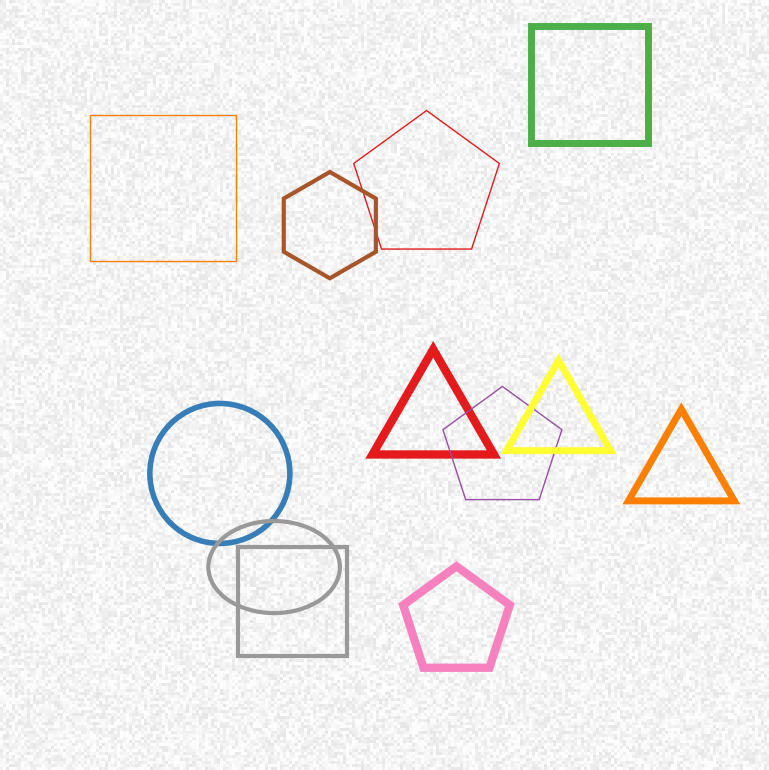[{"shape": "triangle", "thickness": 3, "radius": 0.46, "center": [0.563, 0.455]}, {"shape": "pentagon", "thickness": 0.5, "radius": 0.5, "center": [0.554, 0.757]}, {"shape": "circle", "thickness": 2, "radius": 0.45, "center": [0.286, 0.385]}, {"shape": "square", "thickness": 2.5, "radius": 0.38, "center": [0.766, 0.891]}, {"shape": "pentagon", "thickness": 0.5, "radius": 0.41, "center": [0.653, 0.417]}, {"shape": "triangle", "thickness": 2.5, "radius": 0.4, "center": [0.885, 0.389]}, {"shape": "square", "thickness": 0.5, "radius": 0.47, "center": [0.212, 0.756]}, {"shape": "triangle", "thickness": 2.5, "radius": 0.39, "center": [0.725, 0.454]}, {"shape": "hexagon", "thickness": 1.5, "radius": 0.35, "center": [0.428, 0.708]}, {"shape": "pentagon", "thickness": 3, "radius": 0.36, "center": [0.593, 0.192]}, {"shape": "square", "thickness": 1.5, "radius": 0.35, "center": [0.379, 0.219]}, {"shape": "oval", "thickness": 1.5, "radius": 0.43, "center": [0.356, 0.264]}]